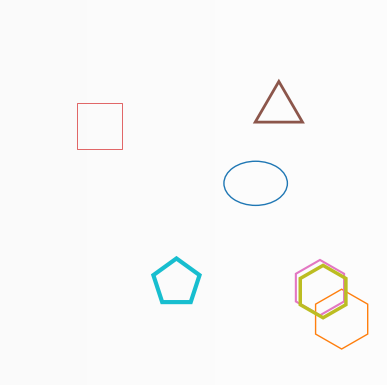[{"shape": "oval", "thickness": 1, "radius": 0.41, "center": [0.66, 0.524]}, {"shape": "hexagon", "thickness": 1, "radius": 0.39, "center": [0.882, 0.171]}, {"shape": "square", "thickness": 0.5, "radius": 0.29, "center": [0.257, 0.673]}, {"shape": "triangle", "thickness": 2, "radius": 0.35, "center": [0.72, 0.718]}, {"shape": "hexagon", "thickness": 1.5, "radius": 0.36, "center": [0.826, 0.253]}, {"shape": "hexagon", "thickness": 2.5, "radius": 0.34, "center": [0.834, 0.243]}, {"shape": "pentagon", "thickness": 3, "radius": 0.31, "center": [0.455, 0.266]}]